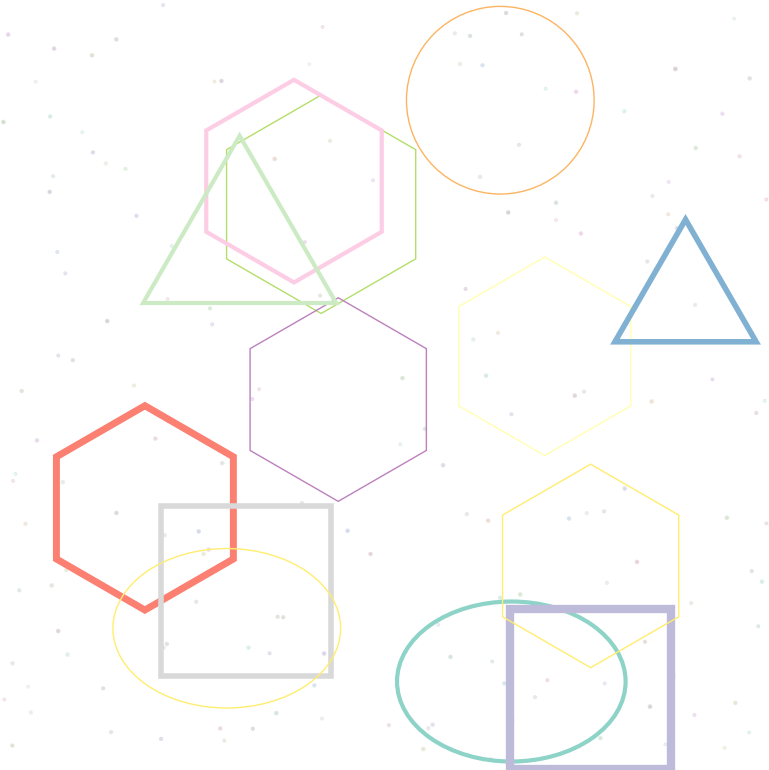[{"shape": "oval", "thickness": 1.5, "radius": 0.74, "center": [0.664, 0.115]}, {"shape": "hexagon", "thickness": 0.5, "radius": 0.64, "center": [0.708, 0.537]}, {"shape": "square", "thickness": 3, "radius": 0.52, "center": [0.767, 0.105]}, {"shape": "hexagon", "thickness": 2.5, "radius": 0.66, "center": [0.188, 0.34]}, {"shape": "triangle", "thickness": 2, "radius": 0.53, "center": [0.89, 0.609]}, {"shape": "circle", "thickness": 0.5, "radius": 0.61, "center": [0.65, 0.87]}, {"shape": "hexagon", "thickness": 0.5, "radius": 0.71, "center": [0.417, 0.735]}, {"shape": "hexagon", "thickness": 1.5, "radius": 0.66, "center": [0.382, 0.765]}, {"shape": "square", "thickness": 2, "radius": 0.55, "center": [0.32, 0.233]}, {"shape": "hexagon", "thickness": 0.5, "radius": 0.66, "center": [0.439, 0.481]}, {"shape": "triangle", "thickness": 1.5, "radius": 0.72, "center": [0.311, 0.679]}, {"shape": "hexagon", "thickness": 0.5, "radius": 0.66, "center": [0.767, 0.265]}, {"shape": "oval", "thickness": 0.5, "radius": 0.74, "center": [0.295, 0.184]}]